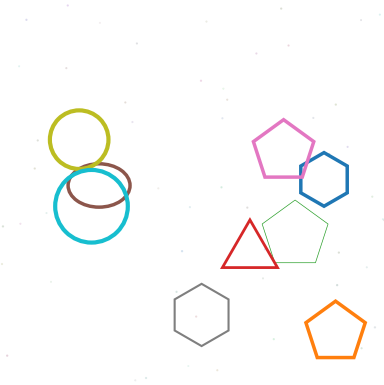[{"shape": "hexagon", "thickness": 2.5, "radius": 0.35, "center": [0.842, 0.534]}, {"shape": "pentagon", "thickness": 2.5, "radius": 0.4, "center": [0.872, 0.137]}, {"shape": "pentagon", "thickness": 0.5, "radius": 0.45, "center": [0.766, 0.39]}, {"shape": "triangle", "thickness": 2, "radius": 0.41, "center": [0.649, 0.346]}, {"shape": "oval", "thickness": 2.5, "radius": 0.4, "center": [0.257, 0.518]}, {"shape": "pentagon", "thickness": 2.5, "radius": 0.41, "center": [0.737, 0.607]}, {"shape": "hexagon", "thickness": 1.5, "radius": 0.4, "center": [0.524, 0.182]}, {"shape": "circle", "thickness": 3, "radius": 0.38, "center": [0.206, 0.637]}, {"shape": "circle", "thickness": 3, "radius": 0.47, "center": [0.238, 0.464]}]